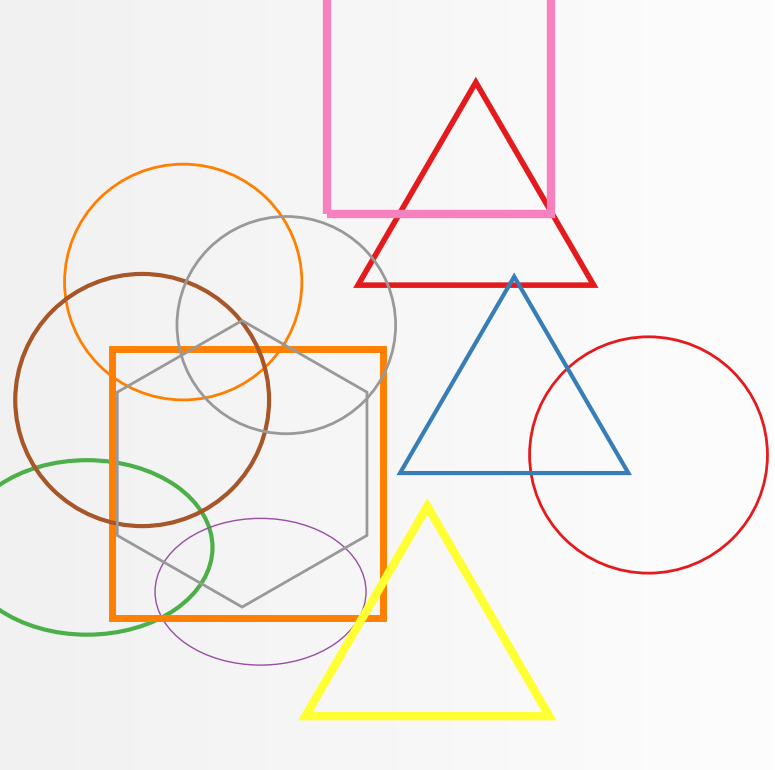[{"shape": "triangle", "thickness": 2, "radius": 0.88, "center": [0.614, 0.718]}, {"shape": "circle", "thickness": 1, "radius": 0.77, "center": [0.837, 0.409]}, {"shape": "triangle", "thickness": 1.5, "radius": 0.85, "center": [0.663, 0.471]}, {"shape": "oval", "thickness": 1.5, "radius": 0.81, "center": [0.112, 0.289]}, {"shape": "oval", "thickness": 0.5, "radius": 0.68, "center": [0.336, 0.232]}, {"shape": "circle", "thickness": 1, "radius": 0.77, "center": [0.236, 0.634]}, {"shape": "square", "thickness": 2.5, "radius": 0.87, "center": [0.319, 0.372]}, {"shape": "triangle", "thickness": 3, "radius": 0.91, "center": [0.551, 0.161]}, {"shape": "circle", "thickness": 1.5, "radius": 0.82, "center": [0.183, 0.48]}, {"shape": "square", "thickness": 3, "radius": 0.72, "center": [0.567, 0.867]}, {"shape": "circle", "thickness": 1, "radius": 0.71, "center": [0.369, 0.578]}, {"shape": "hexagon", "thickness": 1, "radius": 0.93, "center": [0.312, 0.398]}]